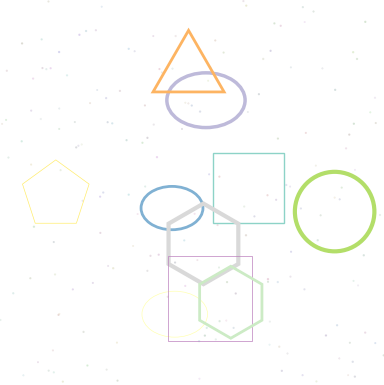[{"shape": "square", "thickness": 1, "radius": 0.46, "center": [0.645, 0.512]}, {"shape": "oval", "thickness": 0.5, "radius": 0.43, "center": [0.454, 0.184]}, {"shape": "oval", "thickness": 2.5, "radius": 0.51, "center": [0.535, 0.74]}, {"shape": "oval", "thickness": 2, "radius": 0.4, "center": [0.447, 0.46]}, {"shape": "triangle", "thickness": 2, "radius": 0.53, "center": [0.49, 0.814]}, {"shape": "circle", "thickness": 3, "radius": 0.52, "center": [0.869, 0.45]}, {"shape": "hexagon", "thickness": 3, "radius": 0.52, "center": [0.528, 0.367]}, {"shape": "square", "thickness": 0.5, "radius": 0.55, "center": [0.545, 0.224]}, {"shape": "hexagon", "thickness": 2, "radius": 0.47, "center": [0.599, 0.215]}, {"shape": "pentagon", "thickness": 0.5, "radius": 0.45, "center": [0.145, 0.494]}]